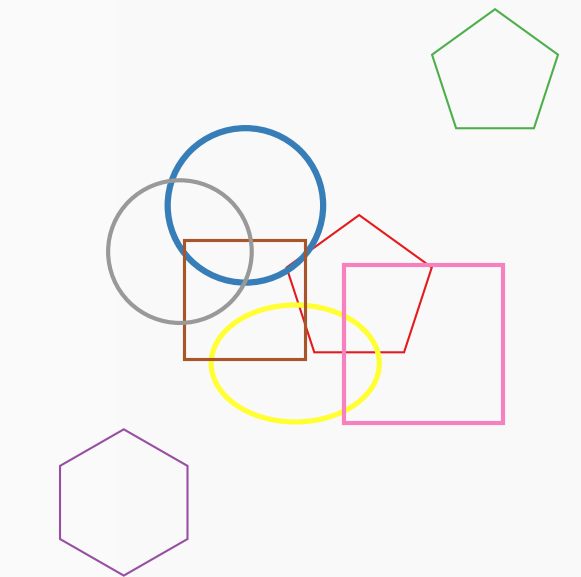[{"shape": "pentagon", "thickness": 1, "radius": 0.66, "center": [0.618, 0.495]}, {"shape": "circle", "thickness": 3, "radius": 0.67, "center": [0.422, 0.643]}, {"shape": "pentagon", "thickness": 1, "radius": 0.57, "center": [0.852, 0.869]}, {"shape": "hexagon", "thickness": 1, "radius": 0.63, "center": [0.213, 0.129]}, {"shape": "oval", "thickness": 2.5, "radius": 0.72, "center": [0.508, 0.37]}, {"shape": "square", "thickness": 1.5, "radius": 0.52, "center": [0.42, 0.481]}, {"shape": "square", "thickness": 2, "radius": 0.69, "center": [0.728, 0.403]}, {"shape": "circle", "thickness": 2, "radius": 0.62, "center": [0.31, 0.563]}]